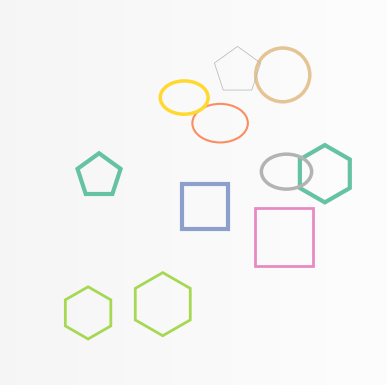[{"shape": "pentagon", "thickness": 3, "radius": 0.29, "center": [0.256, 0.543]}, {"shape": "hexagon", "thickness": 3, "radius": 0.37, "center": [0.838, 0.549]}, {"shape": "oval", "thickness": 1.5, "radius": 0.36, "center": [0.568, 0.68]}, {"shape": "square", "thickness": 3, "radius": 0.29, "center": [0.529, 0.463]}, {"shape": "square", "thickness": 2, "radius": 0.38, "center": [0.733, 0.384]}, {"shape": "hexagon", "thickness": 2, "radius": 0.41, "center": [0.42, 0.21]}, {"shape": "hexagon", "thickness": 2, "radius": 0.34, "center": [0.227, 0.187]}, {"shape": "oval", "thickness": 2.5, "radius": 0.31, "center": [0.475, 0.747]}, {"shape": "circle", "thickness": 2.5, "radius": 0.35, "center": [0.73, 0.805]}, {"shape": "oval", "thickness": 2.5, "radius": 0.32, "center": [0.739, 0.554]}, {"shape": "pentagon", "thickness": 0.5, "radius": 0.31, "center": [0.613, 0.817]}]